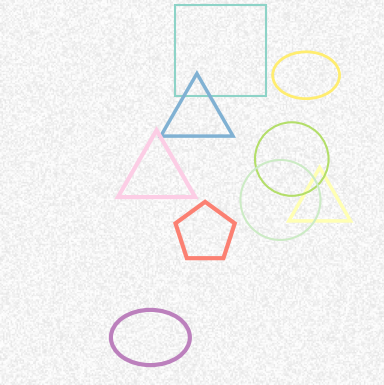[{"shape": "square", "thickness": 1.5, "radius": 0.59, "center": [0.572, 0.869]}, {"shape": "triangle", "thickness": 2.5, "radius": 0.46, "center": [0.83, 0.472]}, {"shape": "pentagon", "thickness": 3, "radius": 0.4, "center": [0.533, 0.395]}, {"shape": "triangle", "thickness": 2.5, "radius": 0.54, "center": [0.511, 0.701]}, {"shape": "circle", "thickness": 1.5, "radius": 0.48, "center": [0.758, 0.587]}, {"shape": "triangle", "thickness": 3, "radius": 0.58, "center": [0.407, 0.546]}, {"shape": "oval", "thickness": 3, "radius": 0.51, "center": [0.391, 0.123]}, {"shape": "circle", "thickness": 1.5, "radius": 0.52, "center": [0.728, 0.481]}, {"shape": "oval", "thickness": 2, "radius": 0.43, "center": [0.795, 0.805]}]